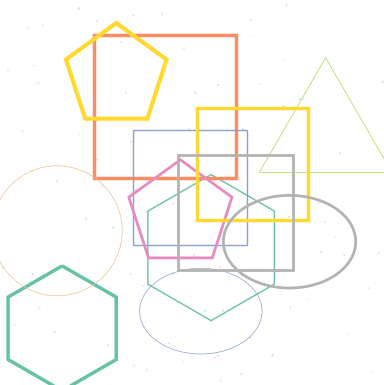[{"shape": "hexagon", "thickness": 1, "radius": 0.95, "center": [0.548, 0.357]}, {"shape": "hexagon", "thickness": 2.5, "radius": 0.81, "center": [0.161, 0.147]}, {"shape": "square", "thickness": 2.5, "radius": 0.92, "center": [0.428, 0.723]}, {"shape": "oval", "thickness": 0.5, "radius": 0.8, "center": [0.522, 0.192]}, {"shape": "square", "thickness": 1, "radius": 0.75, "center": [0.494, 0.514]}, {"shape": "pentagon", "thickness": 2, "radius": 0.7, "center": [0.469, 0.444]}, {"shape": "triangle", "thickness": 0.5, "radius": 0.99, "center": [0.846, 0.652]}, {"shape": "square", "thickness": 2.5, "radius": 0.72, "center": [0.655, 0.574]}, {"shape": "pentagon", "thickness": 3, "radius": 0.69, "center": [0.302, 0.803]}, {"shape": "circle", "thickness": 0.5, "radius": 0.84, "center": [0.149, 0.401]}, {"shape": "square", "thickness": 2, "radius": 0.75, "center": [0.611, 0.449]}, {"shape": "oval", "thickness": 2, "radius": 0.86, "center": [0.752, 0.372]}]